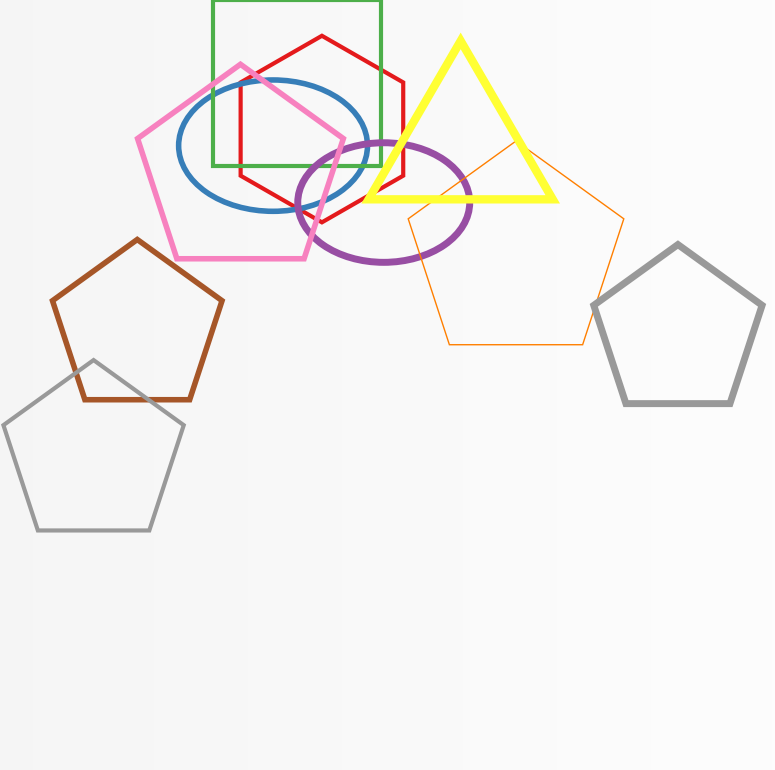[{"shape": "hexagon", "thickness": 1.5, "radius": 0.61, "center": [0.415, 0.832]}, {"shape": "oval", "thickness": 2, "radius": 0.61, "center": [0.352, 0.811]}, {"shape": "square", "thickness": 1.5, "radius": 0.54, "center": [0.383, 0.892]}, {"shape": "oval", "thickness": 2.5, "radius": 0.55, "center": [0.495, 0.737]}, {"shape": "pentagon", "thickness": 0.5, "radius": 0.73, "center": [0.666, 0.671]}, {"shape": "triangle", "thickness": 3, "radius": 0.69, "center": [0.594, 0.81]}, {"shape": "pentagon", "thickness": 2, "radius": 0.58, "center": [0.177, 0.574]}, {"shape": "pentagon", "thickness": 2, "radius": 0.7, "center": [0.31, 0.777]}, {"shape": "pentagon", "thickness": 1.5, "radius": 0.61, "center": [0.121, 0.41]}, {"shape": "pentagon", "thickness": 2.5, "radius": 0.57, "center": [0.875, 0.568]}]